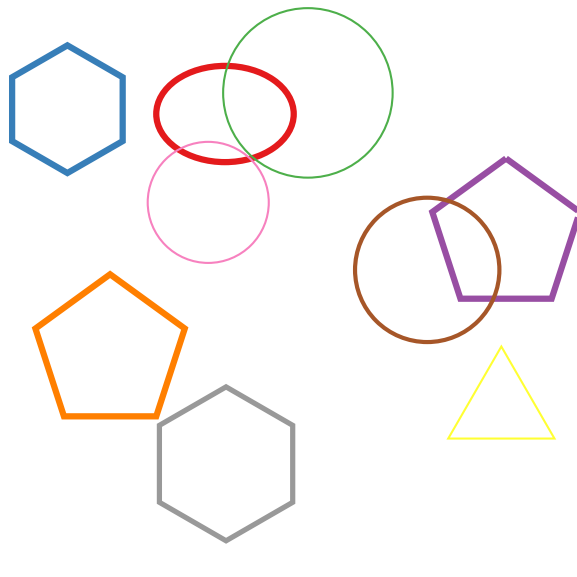[{"shape": "oval", "thickness": 3, "radius": 0.6, "center": [0.39, 0.802]}, {"shape": "hexagon", "thickness": 3, "radius": 0.55, "center": [0.117, 0.81]}, {"shape": "circle", "thickness": 1, "radius": 0.73, "center": [0.533, 0.838]}, {"shape": "pentagon", "thickness": 3, "radius": 0.67, "center": [0.876, 0.591]}, {"shape": "pentagon", "thickness": 3, "radius": 0.68, "center": [0.191, 0.388]}, {"shape": "triangle", "thickness": 1, "radius": 0.53, "center": [0.868, 0.293]}, {"shape": "circle", "thickness": 2, "radius": 0.62, "center": [0.74, 0.532]}, {"shape": "circle", "thickness": 1, "radius": 0.52, "center": [0.361, 0.649]}, {"shape": "hexagon", "thickness": 2.5, "radius": 0.67, "center": [0.391, 0.196]}]